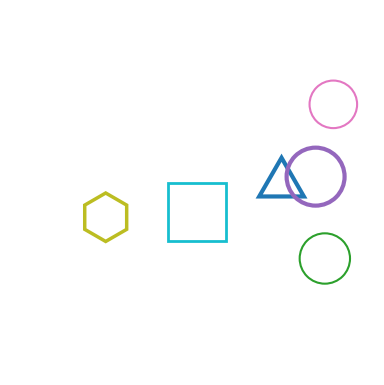[{"shape": "triangle", "thickness": 3, "radius": 0.33, "center": [0.731, 0.523]}, {"shape": "circle", "thickness": 1.5, "radius": 0.33, "center": [0.844, 0.329]}, {"shape": "circle", "thickness": 3, "radius": 0.38, "center": [0.82, 0.541]}, {"shape": "circle", "thickness": 1.5, "radius": 0.31, "center": [0.866, 0.729]}, {"shape": "hexagon", "thickness": 2.5, "radius": 0.31, "center": [0.275, 0.436]}, {"shape": "square", "thickness": 2, "radius": 0.38, "center": [0.511, 0.449]}]